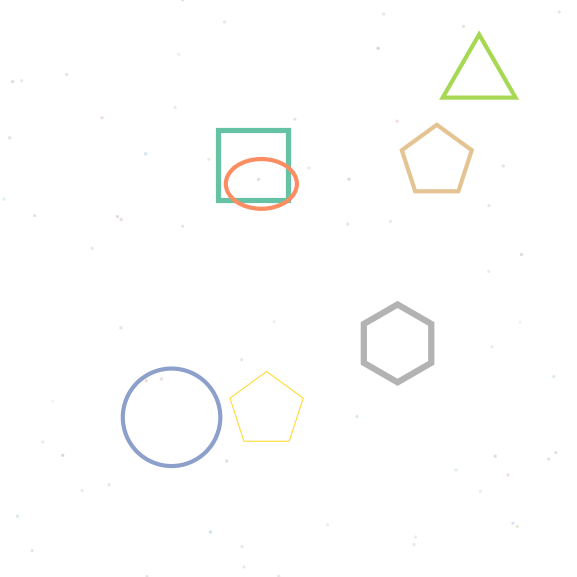[{"shape": "square", "thickness": 2.5, "radius": 0.3, "center": [0.438, 0.713]}, {"shape": "oval", "thickness": 2, "radius": 0.31, "center": [0.453, 0.681]}, {"shape": "circle", "thickness": 2, "radius": 0.42, "center": [0.297, 0.277]}, {"shape": "triangle", "thickness": 2, "radius": 0.36, "center": [0.83, 0.867]}, {"shape": "pentagon", "thickness": 0.5, "radius": 0.33, "center": [0.462, 0.289]}, {"shape": "pentagon", "thickness": 2, "radius": 0.32, "center": [0.756, 0.719]}, {"shape": "hexagon", "thickness": 3, "radius": 0.34, "center": [0.688, 0.405]}]